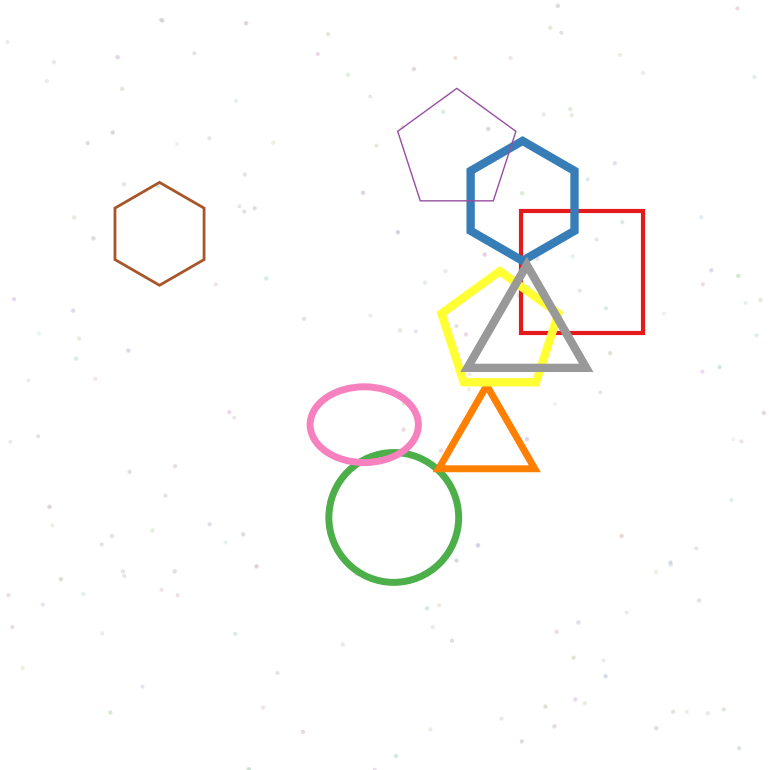[{"shape": "square", "thickness": 1.5, "radius": 0.4, "center": [0.756, 0.647]}, {"shape": "hexagon", "thickness": 3, "radius": 0.39, "center": [0.679, 0.739]}, {"shape": "circle", "thickness": 2.5, "radius": 0.42, "center": [0.511, 0.328]}, {"shape": "pentagon", "thickness": 0.5, "radius": 0.4, "center": [0.593, 0.804]}, {"shape": "triangle", "thickness": 2.5, "radius": 0.36, "center": [0.632, 0.427]}, {"shape": "pentagon", "thickness": 3, "radius": 0.4, "center": [0.649, 0.568]}, {"shape": "hexagon", "thickness": 1, "radius": 0.33, "center": [0.207, 0.696]}, {"shape": "oval", "thickness": 2.5, "radius": 0.35, "center": [0.473, 0.448]}, {"shape": "triangle", "thickness": 3, "radius": 0.45, "center": [0.684, 0.567]}]